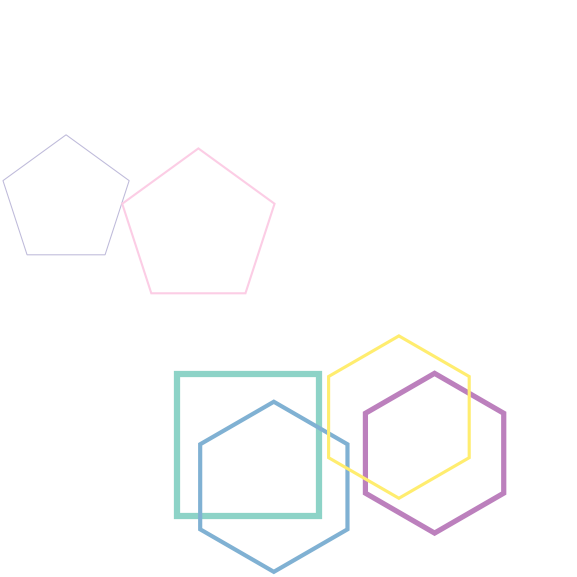[{"shape": "square", "thickness": 3, "radius": 0.61, "center": [0.429, 0.228]}, {"shape": "pentagon", "thickness": 0.5, "radius": 0.57, "center": [0.114, 0.651]}, {"shape": "hexagon", "thickness": 2, "radius": 0.74, "center": [0.474, 0.156]}, {"shape": "pentagon", "thickness": 1, "radius": 0.69, "center": [0.344, 0.603]}, {"shape": "hexagon", "thickness": 2.5, "radius": 0.69, "center": [0.753, 0.214]}, {"shape": "hexagon", "thickness": 1.5, "radius": 0.7, "center": [0.691, 0.277]}]